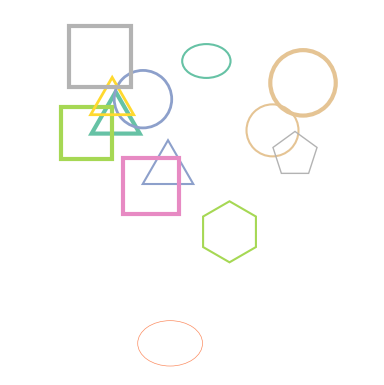[{"shape": "triangle", "thickness": 3, "radius": 0.36, "center": [0.3, 0.689]}, {"shape": "oval", "thickness": 1.5, "radius": 0.31, "center": [0.536, 0.842]}, {"shape": "oval", "thickness": 0.5, "radius": 0.42, "center": [0.442, 0.108]}, {"shape": "triangle", "thickness": 1.5, "radius": 0.38, "center": [0.436, 0.56]}, {"shape": "circle", "thickness": 2, "radius": 0.37, "center": [0.371, 0.742]}, {"shape": "square", "thickness": 3, "radius": 0.37, "center": [0.392, 0.517]}, {"shape": "square", "thickness": 3, "radius": 0.33, "center": [0.225, 0.655]}, {"shape": "hexagon", "thickness": 1.5, "radius": 0.4, "center": [0.596, 0.398]}, {"shape": "triangle", "thickness": 2, "radius": 0.32, "center": [0.291, 0.734]}, {"shape": "circle", "thickness": 3, "radius": 0.42, "center": [0.787, 0.785]}, {"shape": "circle", "thickness": 1.5, "radius": 0.34, "center": [0.708, 0.661]}, {"shape": "square", "thickness": 3, "radius": 0.4, "center": [0.259, 0.854]}, {"shape": "pentagon", "thickness": 1, "radius": 0.3, "center": [0.766, 0.598]}]